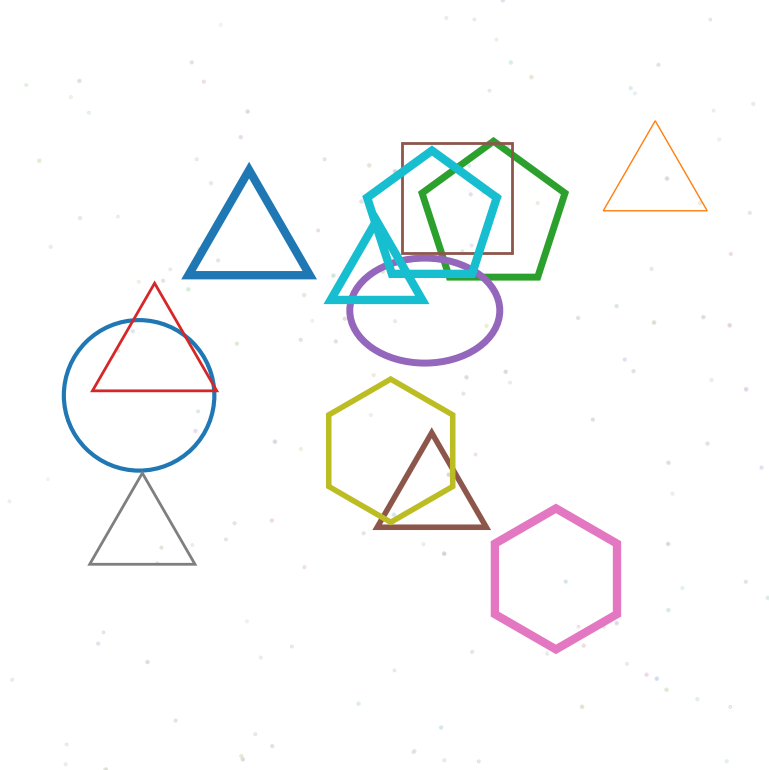[{"shape": "circle", "thickness": 1.5, "radius": 0.49, "center": [0.181, 0.487]}, {"shape": "triangle", "thickness": 3, "radius": 0.45, "center": [0.324, 0.688]}, {"shape": "triangle", "thickness": 0.5, "radius": 0.39, "center": [0.851, 0.765]}, {"shape": "pentagon", "thickness": 2.5, "radius": 0.49, "center": [0.641, 0.719]}, {"shape": "triangle", "thickness": 1, "radius": 0.47, "center": [0.201, 0.539]}, {"shape": "oval", "thickness": 2.5, "radius": 0.49, "center": [0.552, 0.597]}, {"shape": "triangle", "thickness": 2, "radius": 0.41, "center": [0.561, 0.356]}, {"shape": "square", "thickness": 1, "radius": 0.36, "center": [0.594, 0.743]}, {"shape": "hexagon", "thickness": 3, "radius": 0.46, "center": [0.722, 0.248]}, {"shape": "triangle", "thickness": 1, "radius": 0.39, "center": [0.185, 0.307]}, {"shape": "hexagon", "thickness": 2, "radius": 0.46, "center": [0.507, 0.415]}, {"shape": "triangle", "thickness": 3, "radius": 0.34, "center": [0.489, 0.645]}, {"shape": "pentagon", "thickness": 3, "radius": 0.44, "center": [0.561, 0.716]}]